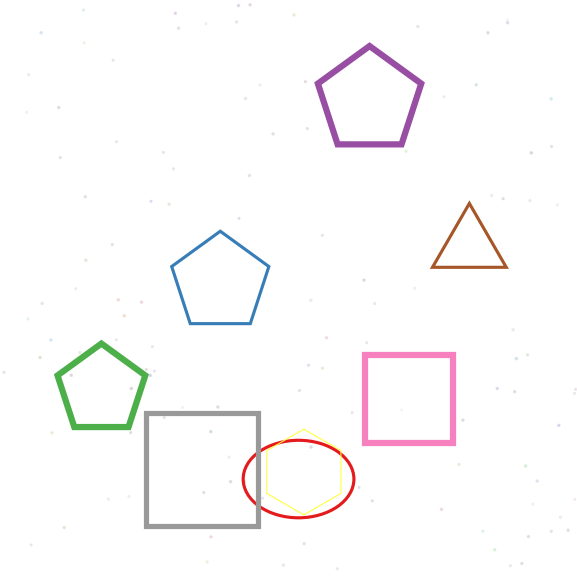[{"shape": "oval", "thickness": 1.5, "radius": 0.48, "center": [0.517, 0.17]}, {"shape": "pentagon", "thickness": 1.5, "radius": 0.44, "center": [0.381, 0.51]}, {"shape": "pentagon", "thickness": 3, "radius": 0.4, "center": [0.176, 0.324]}, {"shape": "pentagon", "thickness": 3, "radius": 0.47, "center": [0.64, 0.825]}, {"shape": "hexagon", "thickness": 0.5, "radius": 0.37, "center": [0.526, 0.182]}, {"shape": "triangle", "thickness": 1.5, "radius": 0.37, "center": [0.813, 0.573]}, {"shape": "square", "thickness": 3, "radius": 0.38, "center": [0.708, 0.308]}, {"shape": "square", "thickness": 2.5, "radius": 0.49, "center": [0.35, 0.187]}]